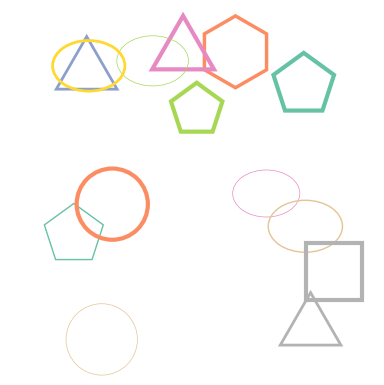[{"shape": "pentagon", "thickness": 1, "radius": 0.4, "center": [0.192, 0.391]}, {"shape": "pentagon", "thickness": 3, "radius": 0.41, "center": [0.789, 0.78]}, {"shape": "hexagon", "thickness": 2.5, "radius": 0.47, "center": [0.612, 0.865]}, {"shape": "circle", "thickness": 3, "radius": 0.46, "center": [0.292, 0.47]}, {"shape": "triangle", "thickness": 2, "radius": 0.46, "center": [0.225, 0.814]}, {"shape": "oval", "thickness": 0.5, "radius": 0.44, "center": [0.692, 0.497]}, {"shape": "triangle", "thickness": 3, "radius": 0.46, "center": [0.476, 0.866]}, {"shape": "pentagon", "thickness": 3, "radius": 0.35, "center": [0.511, 0.715]}, {"shape": "oval", "thickness": 0.5, "radius": 0.47, "center": [0.397, 0.842]}, {"shape": "oval", "thickness": 2, "radius": 0.47, "center": [0.231, 0.829]}, {"shape": "circle", "thickness": 0.5, "radius": 0.46, "center": [0.264, 0.118]}, {"shape": "oval", "thickness": 1, "radius": 0.48, "center": [0.793, 0.412]}, {"shape": "square", "thickness": 3, "radius": 0.37, "center": [0.867, 0.294]}, {"shape": "triangle", "thickness": 2, "radius": 0.45, "center": [0.807, 0.149]}]